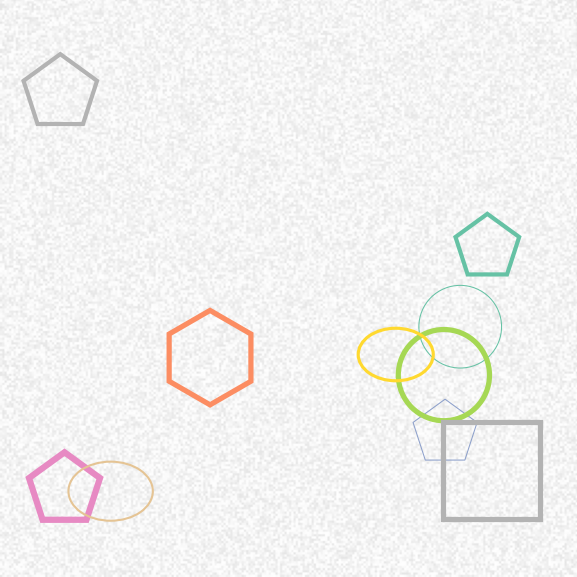[{"shape": "pentagon", "thickness": 2, "radius": 0.29, "center": [0.844, 0.571]}, {"shape": "circle", "thickness": 0.5, "radius": 0.36, "center": [0.797, 0.433]}, {"shape": "hexagon", "thickness": 2.5, "radius": 0.41, "center": [0.364, 0.38]}, {"shape": "pentagon", "thickness": 0.5, "radius": 0.29, "center": [0.771, 0.25]}, {"shape": "pentagon", "thickness": 3, "radius": 0.32, "center": [0.112, 0.151]}, {"shape": "circle", "thickness": 2.5, "radius": 0.39, "center": [0.769, 0.35]}, {"shape": "oval", "thickness": 1.5, "radius": 0.32, "center": [0.685, 0.385]}, {"shape": "oval", "thickness": 1, "radius": 0.37, "center": [0.192, 0.149]}, {"shape": "pentagon", "thickness": 2, "radius": 0.33, "center": [0.104, 0.838]}, {"shape": "square", "thickness": 2.5, "radius": 0.42, "center": [0.851, 0.184]}]